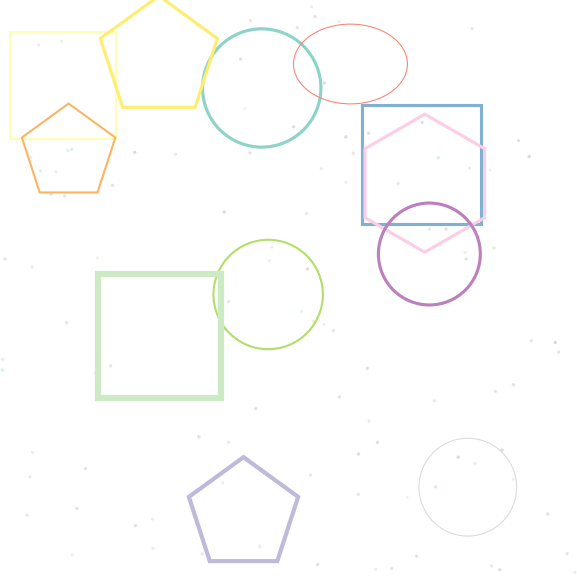[{"shape": "circle", "thickness": 1.5, "radius": 0.51, "center": [0.453, 0.847]}, {"shape": "square", "thickness": 1, "radius": 0.46, "center": [0.109, 0.851]}, {"shape": "pentagon", "thickness": 2, "radius": 0.5, "center": [0.422, 0.108]}, {"shape": "oval", "thickness": 0.5, "radius": 0.49, "center": [0.607, 0.888]}, {"shape": "square", "thickness": 1.5, "radius": 0.52, "center": [0.729, 0.715]}, {"shape": "pentagon", "thickness": 1, "radius": 0.43, "center": [0.119, 0.735]}, {"shape": "circle", "thickness": 1, "radius": 0.47, "center": [0.464, 0.489]}, {"shape": "hexagon", "thickness": 1.5, "radius": 0.6, "center": [0.736, 0.682]}, {"shape": "circle", "thickness": 0.5, "radius": 0.42, "center": [0.81, 0.156]}, {"shape": "circle", "thickness": 1.5, "radius": 0.44, "center": [0.743, 0.559]}, {"shape": "square", "thickness": 3, "radius": 0.53, "center": [0.276, 0.417]}, {"shape": "pentagon", "thickness": 1.5, "radius": 0.53, "center": [0.275, 0.9]}]